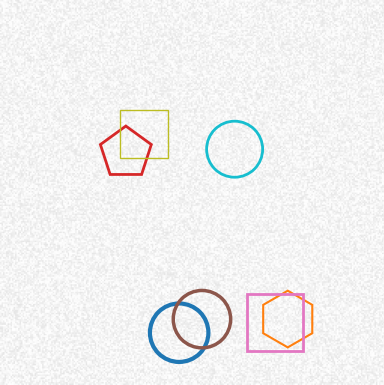[{"shape": "circle", "thickness": 3, "radius": 0.38, "center": [0.465, 0.136]}, {"shape": "hexagon", "thickness": 1.5, "radius": 0.37, "center": [0.747, 0.171]}, {"shape": "pentagon", "thickness": 2, "radius": 0.35, "center": [0.327, 0.603]}, {"shape": "circle", "thickness": 2.5, "radius": 0.37, "center": [0.525, 0.171]}, {"shape": "square", "thickness": 2, "radius": 0.37, "center": [0.714, 0.163]}, {"shape": "square", "thickness": 1, "radius": 0.31, "center": [0.373, 0.651]}, {"shape": "circle", "thickness": 2, "radius": 0.36, "center": [0.609, 0.612]}]